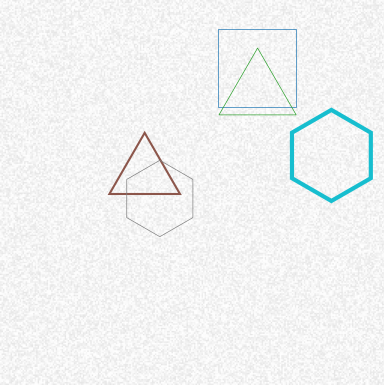[{"shape": "square", "thickness": 0.5, "radius": 0.51, "center": [0.667, 0.824]}, {"shape": "triangle", "thickness": 0.5, "radius": 0.58, "center": [0.669, 0.759]}, {"shape": "triangle", "thickness": 1.5, "radius": 0.53, "center": [0.376, 0.549]}, {"shape": "hexagon", "thickness": 0.5, "radius": 0.5, "center": [0.415, 0.484]}, {"shape": "hexagon", "thickness": 3, "radius": 0.59, "center": [0.861, 0.596]}]